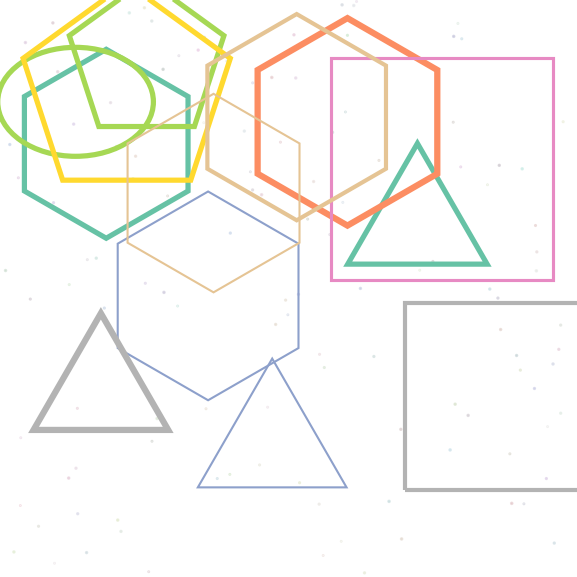[{"shape": "triangle", "thickness": 2.5, "radius": 0.7, "center": [0.723, 0.611]}, {"shape": "hexagon", "thickness": 2.5, "radius": 0.82, "center": [0.184, 0.75]}, {"shape": "hexagon", "thickness": 3, "radius": 0.9, "center": [0.602, 0.788]}, {"shape": "hexagon", "thickness": 1, "radius": 0.9, "center": [0.36, 0.487]}, {"shape": "triangle", "thickness": 1, "radius": 0.74, "center": [0.471, 0.23]}, {"shape": "square", "thickness": 1.5, "radius": 0.96, "center": [0.765, 0.707]}, {"shape": "oval", "thickness": 2.5, "radius": 0.67, "center": [0.131, 0.823]}, {"shape": "pentagon", "thickness": 2.5, "radius": 0.7, "center": [0.254, 0.894]}, {"shape": "pentagon", "thickness": 2.5, "radius": 0.94, "center": [0.219, 0.84]}, {"shape": "hexagon", "thickness": 2, "radius": 0.89, "center": [0.514, 0.796]}, {"shape": "hexagon", "thickness": 1, "radius": 0.86, "center": [0.37, 0.665]}, {"shape": "square", "thickness": 2, "radius": 0.81, "center": [0.862, 0.313]}, {"shape": "triangle", "thickness": 3, "radius": 0.67, "center": [0.175, 0.322]}]